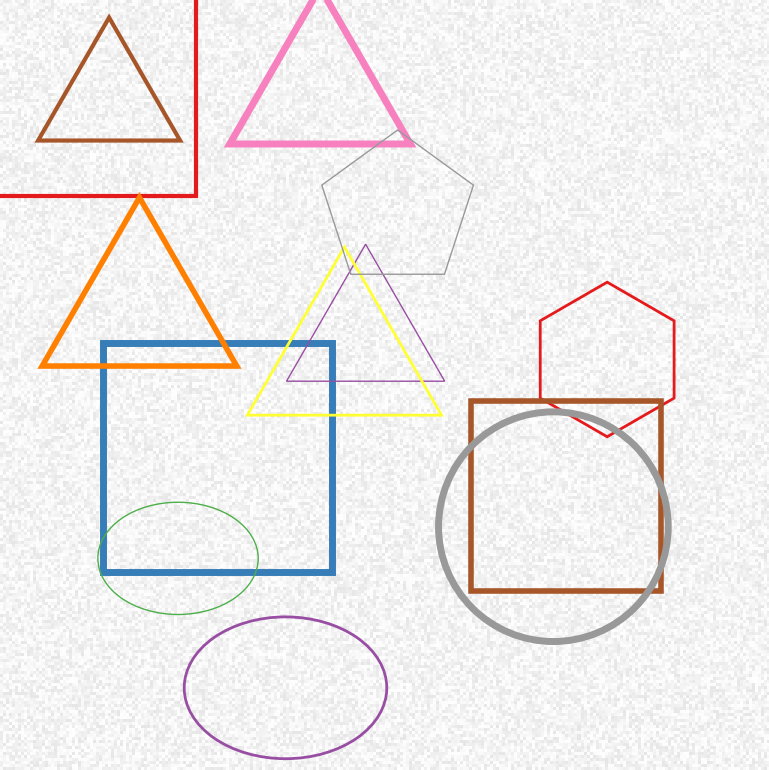[{"shape": "hexagon", "thickness": 1, "radius": 0.5, "center": [0.789, 0.533]}, {"shape": "square", "thickness": 1.5, "radius": 0.73, "center": [0.11, 0.891]}, {"shape": "square", "thickness": 2.5, "radius": 0.74, "center": [0.282, 0.406]}, {"shape": "oval", "thickness": 0.5, "radius": 0.52, "center": [0.231, 0.275]}, {"shape": "triangle", "thickness": 0.5, "radius": 0.59, "center": [0.475, 0.564]}, {"shape": "oval", "thickness": 1, "radius": 0.66, "center": [0.371, 0.107]}, {"shape": "triangle", "thickness": 2, "radius": 0.73, "center": [0.181, 0.598]}, {"shape": "triangle", "thickness": 1, "radius": 0.73, "center": [0.447, 0.534]}, {"shape": "square", "thickness": 2, "radius": 0.62, "center": [0.735, 0.356]}, {"shape": "triangle", "thickness": 1.5, "radius": 0.53, "center": [0.142, 0.871]}, {"shape": "triangle", "thickness": 2.5, "radius": 0.68, "center": [0.416, 0.881]}, {"shape": "pentagon", "thickness": 0.5, "radius": 0.52, "center": [0.516, 0.728]}, {"shape": "circle", "thickness": 2.5, "radius": 0.75, "center": [0.719, 0.316]}]